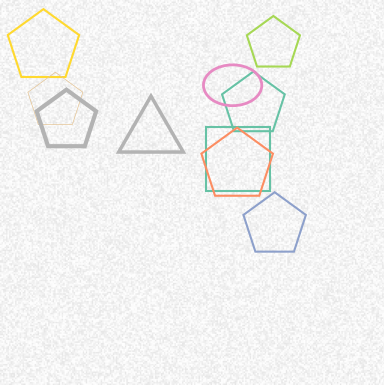[{"shape": "pentagon", "thickness": 1.5, "radius": 0.43, "center": [0.658, 0.729]}, {"shape": "square", "thickness": 1.5, "radius": 0.42, "center": [0.619, 0.586]}, {"shape": "pentagon", "thickness": 1.5, "radius": 0.49, "center": [0.616, 0.571]}, {"shape": "pentagon", "thickness": 1.5, "radius": 0.43, "center": [0.713, 0.415]}, {"shape": "oval", "thickness": 2, "radius": 0.38, "center": [0.604, 0.779]}, {"shape": "pentagon", "thickness": 1.5, "radius": 0.36, "center": [0.71, 0.886]}, {"shape": "pentagon", "thickness": 1.5, "radius": 0.49, "center": [0.113, 0.879]}, {"shape": "pentagon", "thickness": 0.5, "radius": 0.38, "center": [0.144, 0.737]}, {"shape": "pentagon", "thickness": 3, "radius": 0.41, "center": [0.173, 0.686]}, {"shape": "triangle", "thickness": 2.5, "radius": 0.48, "center": [0.392, 0.654]}]